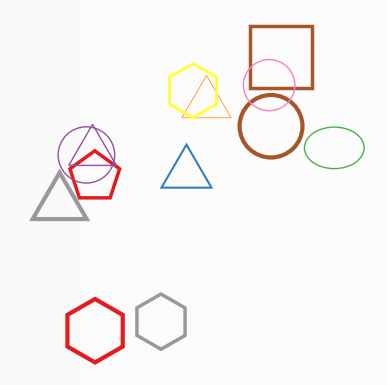[{"shape": "hexagon", "thickness": 3, "radius": 0.41, "center": [0.245, 0.141]}, {"shape": "pentagon", "thickness": 2.5, "radius": 0.34, "center": [0.245, 0.541]}, {"shape": "triangle", "thickness": 1.5, "radius": 0.37, "center": [0.481, 0.55]}, {"shape": "oval", "thickness": 1, "radius": 0.39, "center": [0.863, 0.616]}, {"shape": "triangle", "thickness": 1, "radius": 0.35, "center": [0.239, 0.606]}, {"shape": "circle", "thickness": 1, "radius": 0.36, "center": [0.223, 0.598]}, {"shape": "triangle", "thickness": 0.5, "radius": 0.37, "center": [0.533, 0.731]}, {"shape": "hexagon", "thickness": 2, "radius": 0.35, "center": [0.498, 0.765]}, {"shape": "square", "thickness": 2.5, "radius": 0.4, "center": [0.724, 0.852]}, {"shape": "circle", "thickness": 3, "radius": 0.41, "center": [0.699, 0.672]}, {"shape": "circle", "thickness": 1, "radius": 0.33, "center": [0.694, 0.779]}, {"shape": "triangle", "thickness": 3, "radius": 0.4, "center": [0.154, 0.471]}, {"shape": "hexagon", "thickness": 2.5, "radius": 0.36, "center": [0.415, 0.165]}]